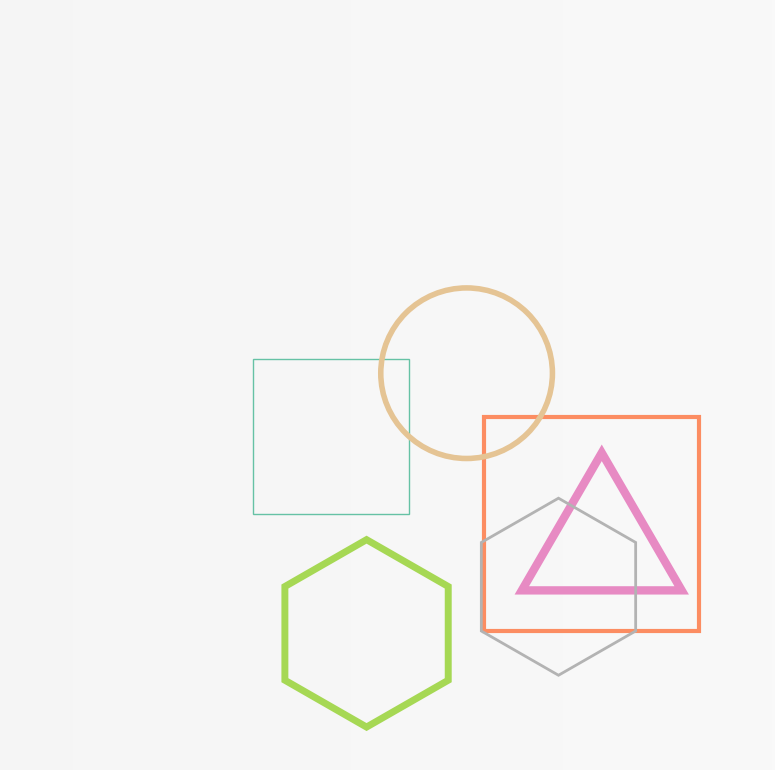[{"shape": "square", "thickness": 0.5, "radius": 0.5, "center": [0.427, 0.433]}, {"shape": "square", "thickness": 1.5, "radius": 0.69, "center": [0.763, 0.319]}, {"shape": "triangle", "thickness": 3, "radius": 0.6, "center": [0.776, 0.293]}, {"shape": "hexagon", "thickness": 2.5, "radius": 0.61, "center": [0.473, 0.177]}, {"shape": "circle", "thickness": 2, "radius": 0.55, "center": [0.602, 0.515]}, {"shape": "hexagon", "thickness": 1, "radius": 0.57, "center": [0.721, 0.238]}]